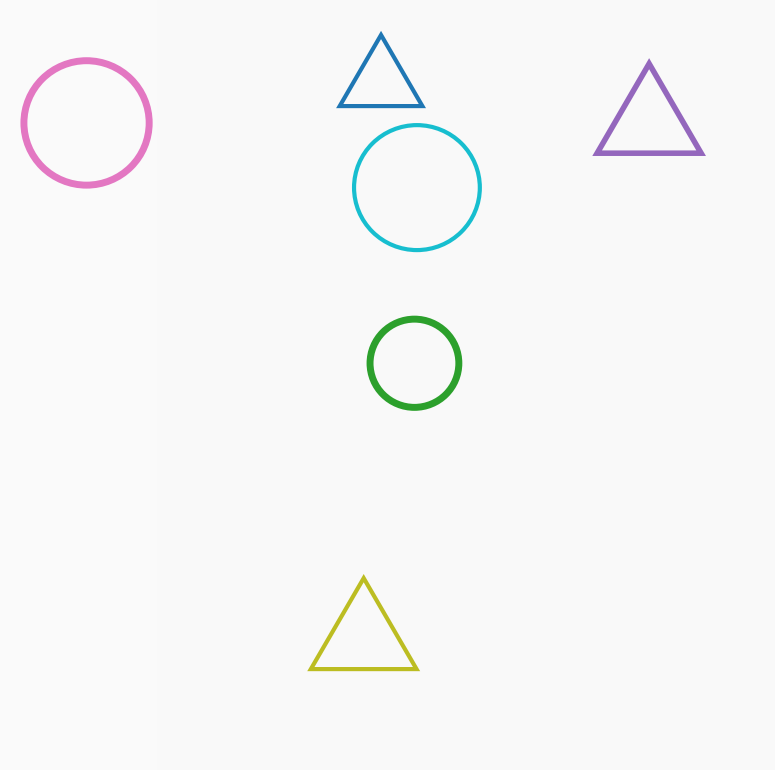[{"shape": "triangle", "thickness": 1.5, "radius": 0.31, "center": [0.492, 0.893]}, {"shape": "circle", "thickness": 2.5, "radius": 0.29, "center": [0.535, 0.528]}, {"shape": "triangle", "thickness": 2, "radius": 0.39, "center": [0.838, 0.84]}, {"shape": "circle", "thickness": 2.5, "radius": 0.4, "center": [0.112, 0.84]}, {"shape": "triangle", "thickness": 1.5, "radius": 0.39, "center": [0.469, 0.17]}, {"shape": "circle", "thickness": 1.5, "radius": 0.41, "center": [0.538, 0.756]}]